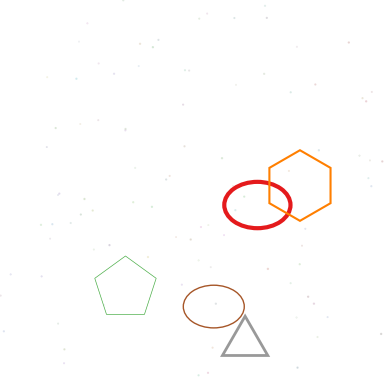[{"shape": "oval", "thickness": 3, "radius": 0.43, "center": [0.669, 0.467]}, {"shape": "pentagon", "thickness": 0.5, "radius": 0.42, "center": [0.326, 0.251]}, {"shape": "hexagon", "thickness": 1.5, "radius": 0.46, "center": [0.779, 0.518]}, {"shape": "oval", "thickness": 1, "radius": 0.4, "center": [0.555, 0.204]}, {"shape": "triangle", "thickness": 2, "radius": 0.34, "center": [0.637, 0.111]}]